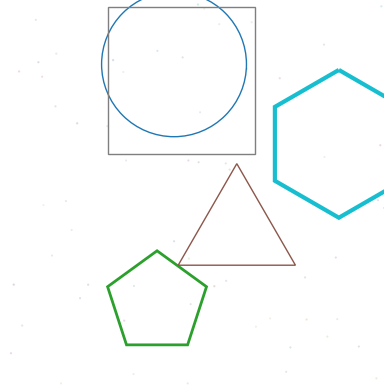[{"shape": "circle", "thickness": 1, "radius": 0.94, "center": [0.452, 0.833]}, {"shape": "pentagon", "thickness": 2, "radius": 0.68, "center": [0.408, 0.214]}, {"shape": "triangle", "thickness": 1, "radius": 0.88, "center": [0.615, 0.399]}, {"shape": "square", "thickness": 1, "radius": 0.95, "center": [0.471, 0.791]}, {"shape": "hexagon", "thickness": 3, "radius": 0.96, "center": [0.88, 0.626]}]